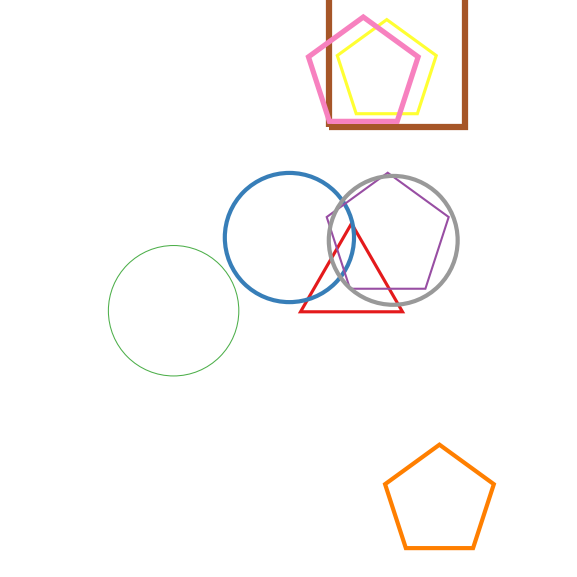[{"shape": "triangle", "thickness": 1.5, "radius": 0.51, "center": [0.609, 0.51]}, {"shape": "circle", "thickness": 2, "radius": 0.56, "center": [0.501, 0.588]}, {"shape": "circle", "thickness": 0.5, "radius": 0.56, "center": [0.301, 0.461]}, {"shape": "pentagon", "thickness": 1, "radius": 0.56, "center": [0.671, 0.589]}, {"shape": "pentagon", "thickness": 2, "radius": 0.5, "center": [0.761, 0.13]}, {"shape": "pentagon", "thickness": 1.5, "radius": 0.45, "center": [0.67, 0.875]}, {"shape": "square", "thickness": 3, "radius": 0.59, "center": [0.687, 0.897]}, {"shape": "pentagon", "thickness": 2.5, "radius": 0.5, "center": [0.629, 0.87]}, {"shape": "circle", "thickness": 2, "radius": 0.56, "center": [0.681, 0.583]}]